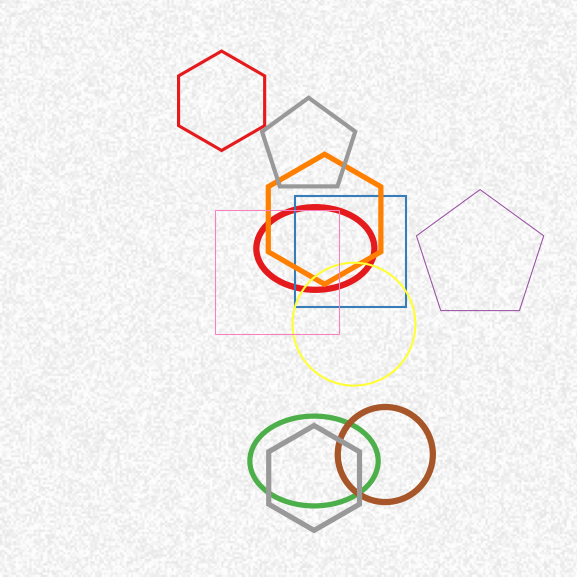[{"shape": "hexagon", "thickness": 1.5, "radius": 0.43, "center": [0.384, 0.825]}, {"shape": "oval", "thickness": 3, "radius": 0.51, "center": [0.546, 0.569]}, {"shape": "square", "thickness": 1, "radius": 0.48, "center": [0.607, 0.564]}, {"shape": "oval", "thickness": 2.5, "radius": 0.56, "center": [0.544, 0.201]}, {"shape": "pentagon", "thickness": 0.5, "radius": 0.58, "center": [0.831, 0.555]}, {"shape": "hexagon", "thickness": 2.5, "radius": 0.56, "center": [0.562, 0.619]}, {"shape": "circle", "thickness": 1, "radius": 0.53, "center": [0.613, 0.438]}, {"shape": "circle", "thickness": 3, "radius": 0.41, "center": [0.667, 0.212]}, {"shape": "square", "thickness": 0.5, "radius": 0.54, "center": [0.48, 0.529]}, {"shape": "pentagon", "thickness": 2, "radius": 0.42, "center": [0.534, 0.745]}, {"shape": "hexagon", "thickness": 2.5, "radius": 0.45, "center": [0.544, 0.172]}]